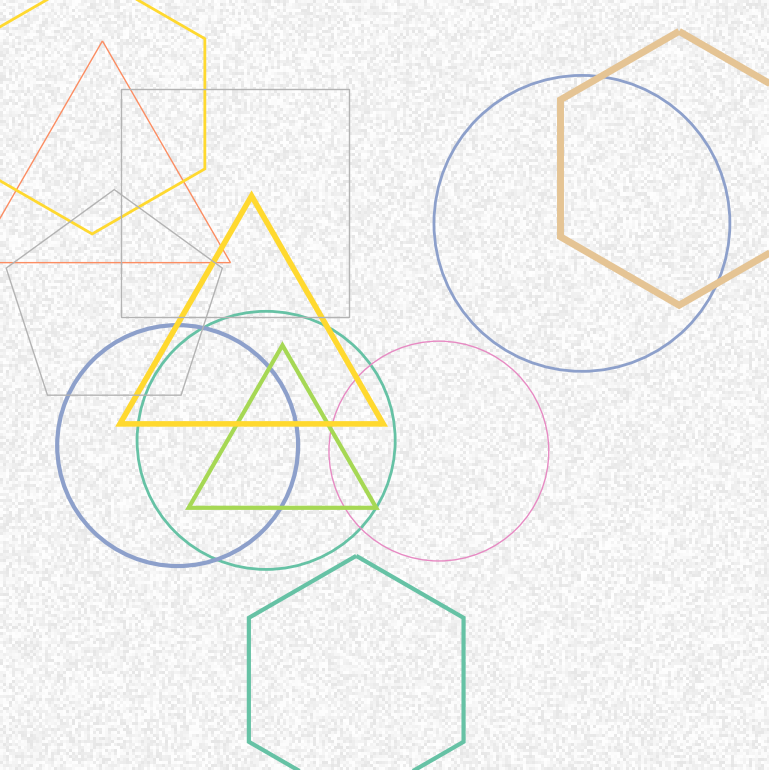[{"shape": "hexagon", "thickness": 1.5, "radius": 0.8, "center": [0.463, 0.117]}, {"shape": "circle", "thickness": 1, "radius": 0.84, "center": [0.346, 0.428]}, {"shape": "triangle", "thickness": 0.5, "radius": 0.96, "center": [0.133, 0.755]}, {"shape": "circle", "thickness": 1, "radius": 0.96, "center": [0.756, 0.71]}, {"shape": "circle", "thickness": 1.5, "radius": 0.78, "center": [0.231, 0.421]}, {"shape": "circle", "thickness": 0.5, "radius": 0.71, "center": [0.57, 0.414]}, {"shape": "triangle", "thickness": 1.5, "radius": 0.7, "center": [0.367, 0.411]}, {"shape": "hexagon", "thickness": 1, "radius": 0.85, "center": [0.12, 0.865]}, {"shape": "triangle", "thickness": 2, "radius": 0.99, "center": [0.327, 0.548]}, {"shape": "hexagon", "thickness": 2.5, "radius": 0.89, "center": [0.882, 0.781]}, {"shape": "square", "thickness": 0.5, "radius": 0.74, "center": [0.305, 0.736]}, {"shape": "pentagon", "thickness": 0.5, "radius": 0.74, "center": [0.148, 0.606]}]